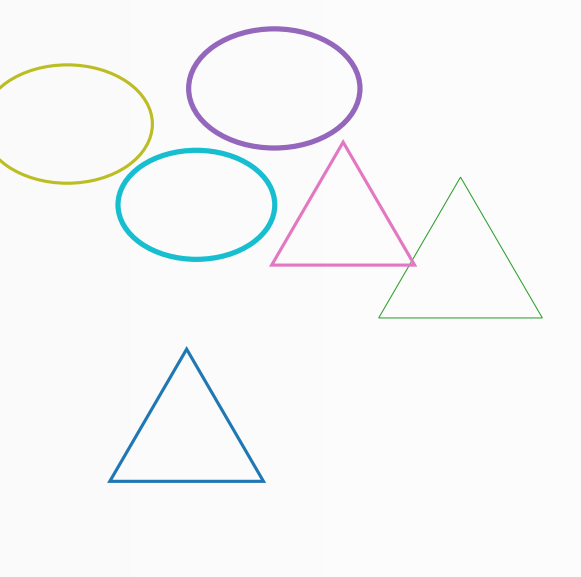[{"shape": "triangle", "thickness": 1.5, "radius": 0.76, "center": [0.321, 0.242]}, {"shape": "triangle", "thickness": 0.5, "radius": 0.81, "center": [0.792, 0.53]}, {"shape": "oval", "thickness": 2.5, "radius": 0.74, "center": [0.472, 0.846]}, {"shape": "triangle", "thickness": 1.5, "radius": 0.71, "center": [0.59, 0.611]}, {"shape": "oval", "thickness": 1.5, "radius": 0.73, "center": [0.116, 0.784]}, {"shape": "oval", "thickness": 2.5, "radius": 0.67, "center": [0.338, 0.644]}]